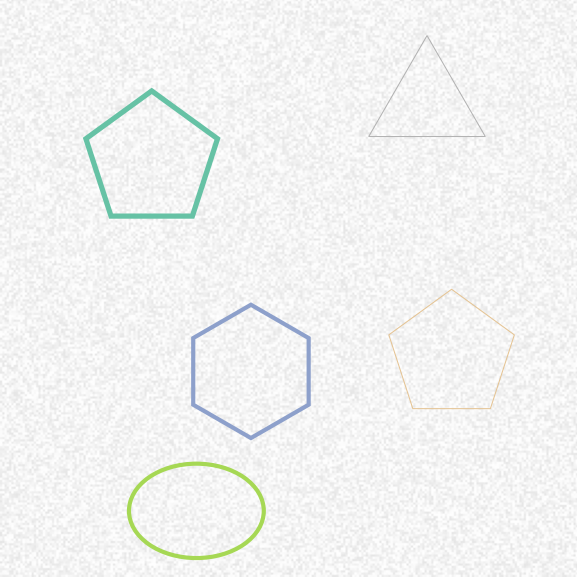[{"shape": "pentagon", "thickness": 2.5, "radius": 0.6, "center": [0.263, 0.722]}, {"shape": "hexagon", "thickness": 2, "radius": 0.58, "center": [0.435, 0.356]}, {"shape": "oval", "thickness": 2, "radius": 0.58, "center": [0.34, 0.115]}, {"shape": "pentagon", "thickness": 0.5, "radius": 0.57, "center": [0.782, 0.384]}, {"shape": "triangle", "thickness": 0.5, "radius": 0.58, "center": [0.739, 0.821]}]